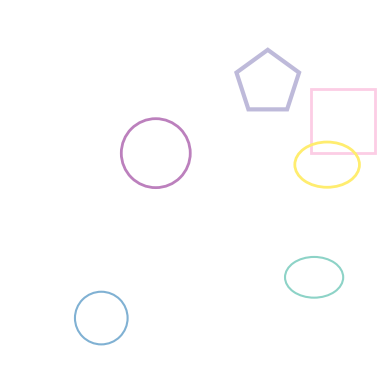[{"shape": "oval", "thickness": 1.5, "radius": 0.38, "center": [0.816, 0.28]}, {"shape": "pentagon", "thickness": 3, "radius": 0.43, "center": [0.695, 0.785]}, {"shape": "circle", "thickness": 1.5, "radius": 0.34, "center": [0.263, 0.174]}, {"shape": "square", "thickness": 2, "radius": 0.42, "center": [0.891, 0.685]}, {"shape": "circle", "thickness": 2, "radius": 0.45, "center": [0.405, 0.602]}, {"shape": "oval", "thickness": 2, "radius": 0.42, "center": [0.85, 0.572]}]